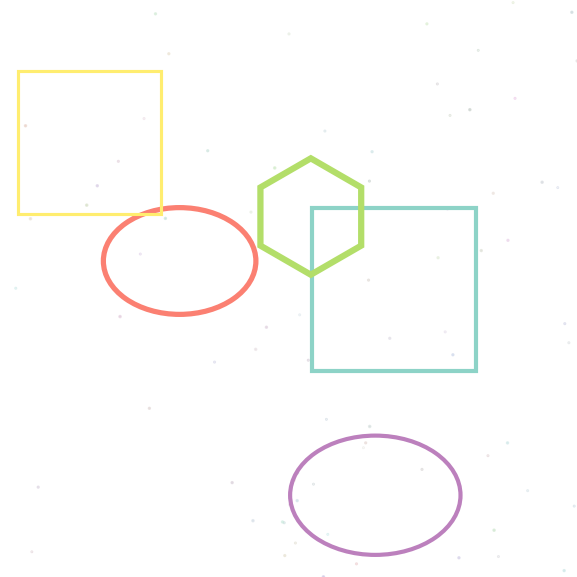[{"shape": "square", "thickness": 2, "radius": 0.71, "center": [0.682, 0.498]}, {"shape": "oval", "thickness": 2.5, "radius": 0.66, "center": [0.311, 0.547]}, {"shape": "hexagon", "thickness": 3, "radius": 0.5, "center": [0.538, 0.624]}, {"shape": "oval", "thickness": 2, "radius": 0.74, "center": [0.65, 0.142]}, {"shape": "square", "thickness": 1.5, "radius": 0.62, "center": [0.156, 0.752]}]